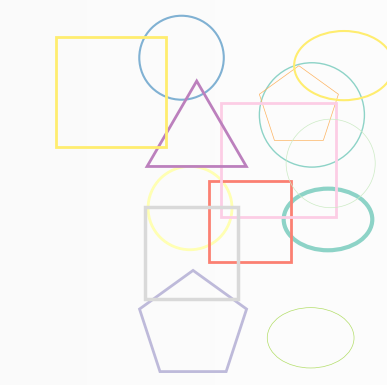[{"shape": "oval", "thickness": 3, "radius": 0.57, "center": [0.846, 0.43]}, {"shape": "circle", "thickness": 1, "radius": 0.68, "center": [0.805, 0.701]}, {"shape": "circle", "thickness": 2, "radius": 0.54, "center": [0.49, 0.46]}, {"shape": "pentagon", "thickness": 2, "radius": 0.73, "center": [0.498, 0.152]}, {"shape": "square", "thickness": 2, "radius": 0.53, "center": [0.644, 0.425]}, {"shape": "circle", "thickness": 1.5, "radius": 0.55, "center": [0.468, 0.85]}, {"shape": "pentagon", "thickness": 0.5, "radius": 0.54, "center": [0.771, 0.722]}, {"shape": "oval", "thickness": 0.5, "radius": 0.56, "center": [0.802, 0.123]}, {"shape": "square", "thickness": 2, "radius": 0.74, "center": [0.718, 0.583]}, {"shape": "square", "thickness": 2.5, "radius": 0.6, "center": [0.494, 0.343]}, {"shape": "triangle", "thickness": 2, "radius": 0.74, "center": [0.508, 0.642]}, {"shape": "circle", "thickness": 0.5, "radius": 0.57, "center": [0.853, 0.575]}, {"shape": "square", "thickness": 2, "radius": 0.71, "center": [0.286, 0.762]}, {"shape": "oval", "thickness": 1.5, "radius": 0.64, "center": [0.887, 0.83]}]